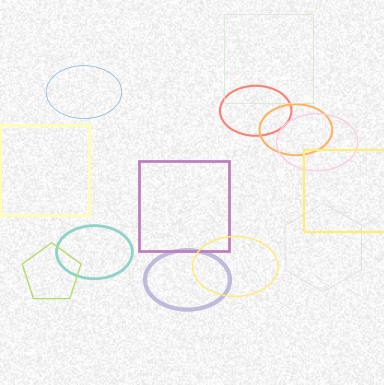[{"shape": "oval", "thickness": 2, "radius": 0.49, "center": [0.245, 0.345]}, {"shape": "square", "thickness": 2, "radius": 0.58, "center": [0.116, 0.559]}, {"shape": "oval", "thickness": 3, "radius": 0.55, "center": [0.487, 0.273]}, {"shape": "oval", "thickness": 1.5, "radius": 0.46, "center": [0.664, 0.712]}, {"shape": "oval", "thickness": 0.5, "radius": 0.49, "center": [0.218, 0.761]}, {"shape": "oval", "thickness": 1.5, "radius": 0.47, "center": [0.769, 0.663]}, {"shape": "pentagon", "thickness": 1, "radius": 0.4, "center": [0.134, 0.289]}, {"shape": "oval", "thickness": 1, "radius": 0.53, "center": [0.824, 0.631]}, {"shape": "hexagon", "thickness": 0.5, "radius": 0.57, "center": [0.84, 0.357]}, {"shape": "square", "thickness": 2, "radius": 0.58, "center": [0.479, 0.464]}, {"shape": "square", "thickness": 0.5, "radius": 0.58, "center": [0.698, 0.848]}, {"shape": "square", "thickness": 1.5, "radius": 0.54, "center": [0.896, 0.505]}, {"shape": "oval", "thickness": 1, "radius": 0.56, "center": [0.611, 0.308]}]